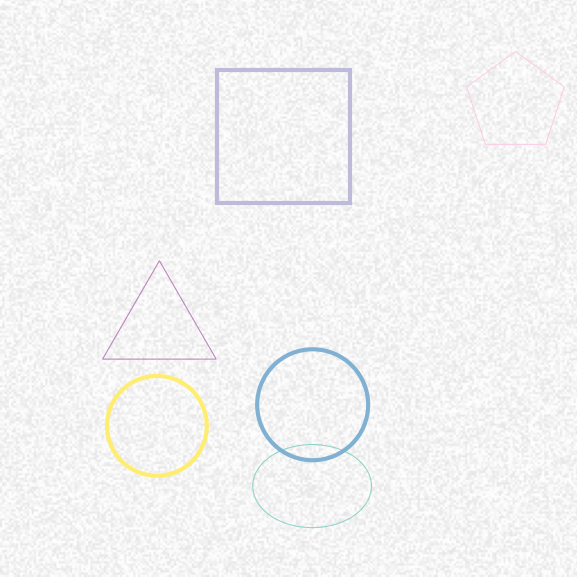[{"shape": "oval", "thickness": 0.5, "radius": 0.51, "center": [0.54, 0.157]}, {"shape": "square", "thickness": 2, "radius": 0.58, "center": [0.491, 0.763]}, {"shape": "circle", "thickness": 2, "radius": 0.48, "center": [0.541, 0.298]}, {"shape": "pentagon", "thickness": 0.5, "radius": 0.44, "center": [0.893, 0.821]}, {"shape": "triangle", "thickness": 0.5, "radius": 0.57, "center": [0.276, 0.434]}, {"shape": "circle", "thickness": 2, "radius": 0.43, "center": [0.272, 0.262]}]